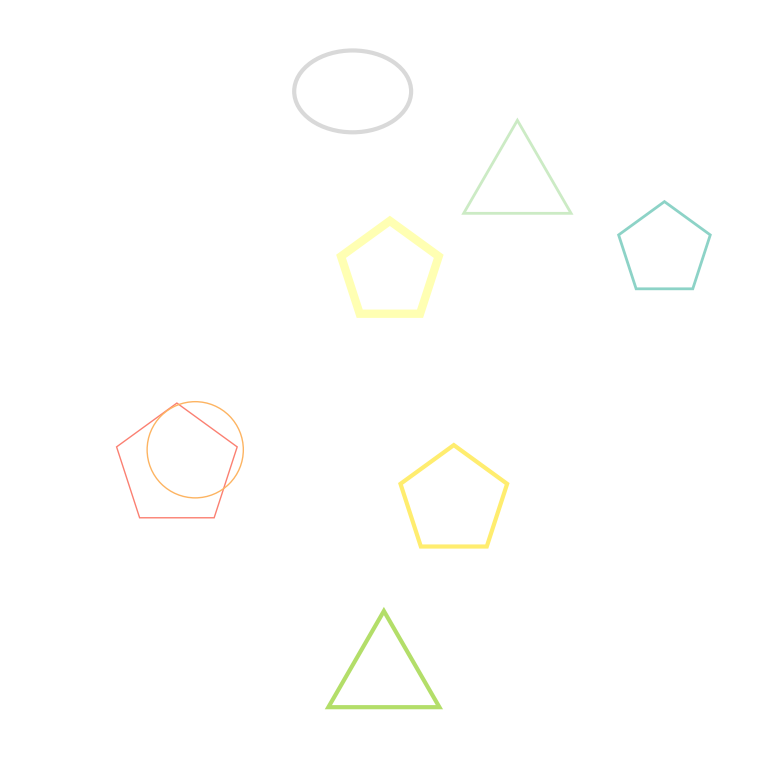[{"shape": "pentagon", "thickness": 1, "radius": 0.31, "center": [0.863, 0.676]}, {"shape": "pentagon", "thickness": 3, "radius": 0.33, "center": [0.506, 0.647]}, {"shape": "pentagon", "thickness": 0.5, "radius": 0.41, "center": [0.23, 0.394]}, {"shape": "circle", "thickness": 0.5, "radius": 0.31, "center": [0.254, 0.416]}, {"shape": "triangle", "thickness": 1.5, "radius": 0.42, "center": [0.499, 0.123]}, {"shape": "oval", "thickness": 1.5, "radius": 0.38, "center": [0.458, 0.881]}, {"shape": "triangle", "thickness": 1, "radius": 0.4, "center": [0.672, 0.763]}, {"shape": "pentagon", "thickness": 1.5, "radius": 0.36, "center": [0.589, 0.349]}]